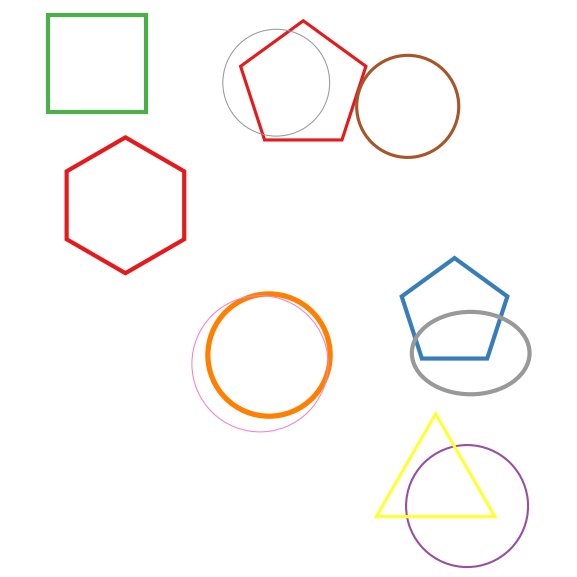[{"shape": "pentagon", "thickness": 1.5, "radius": 0.57, "center": [0.525, 0.849]}, {"shape": "hexagon", "thickness": 2, "radius": 0.59, "center": [0.217, 0.644]}, {"shape": "pentagon", "thickness": 2, "radius": 0.48, "center": [0.787, 0.456]}, {"shape": "square", "thickness": 2, "radius": 0.42, "center": [0.168, 0.889]}, {"shape": "circle", "thickness": 1, "radius": 0.53, "center": [0.809, 0.123]}, {"shape": "circle", "thickness": 2.5, "radius": 0.53, "center": [0.466, 0.384]}, {"shape": "triangle", "thickness": 1.5, "radius": 0.59, "center": [0.754, 0.164]}, {"shape": "circle", "thickness": 1.5, "radius": 0.44, "center": [0.706, 0.815]}, {"shape": "circle", "thickness": 0.5, "radius": 0.59, "center": [0.45, 0.369]}, {"shape": "oval", "thickness": 2, "radius": 0.51, "center": [0.815, 0.388]}, {"shape": "circle", "thickness": 0.5, "radius": 0.46, "center": [0.478, 0.856]}]